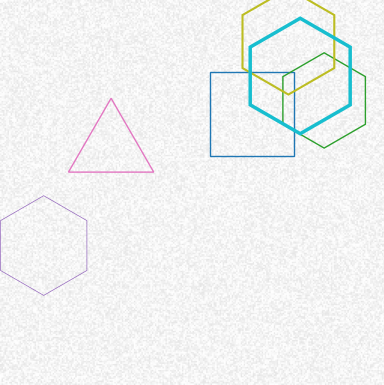[{"shape": "square", "thickness": 1, "radius": 0.54, "center": [0.655, 0.704]}, {"shape": "hexagon", "thickness": 1, "radius": 0.62, "center": [0.842, 0.739]}, {"shape": "hexagon", "thickness": 0.5, "radius": 0.65, "center": [0.114, 0.362]}, {"shape": "triangle", "thickness": 1, "radius": 0.64, "center": [0.289, 0.617]}, {"shape": "hexagon", "thickness": 1.5, "radius": 0.69, "center": [0.749, 0.892]}, {"shape": "hexagon", "thickness": 2.5, "radius": 0.75, "center": [0.78, 0.803]}]